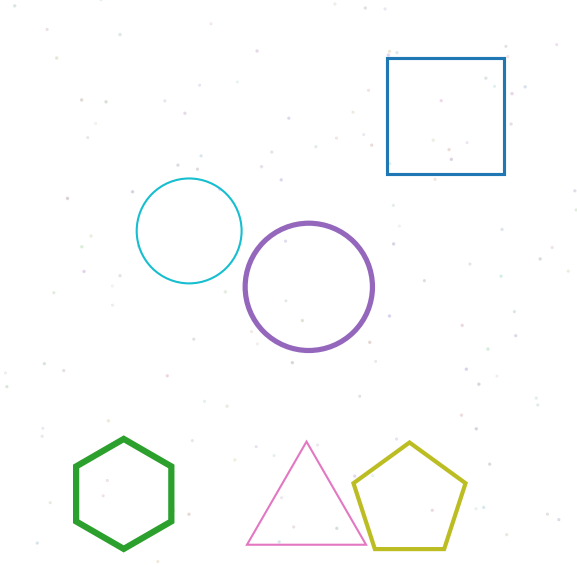[{"shape": "square", "thickness": 1.5, "radius": 0.5, "center": [0.771, 0.798]}, {"shape": "hexagon", "thickness": 3, "radius": 0.48, "center": [0.214, 0.144]}, {"shape": "circle", "thickness": 2.5, "radius": 0.55, "center": [0.535, 0.502]}, {"shape": "triangle", "thickness": 1, "radius": 0.6, "center": [0.531, 0.115]}, {"shape": "pentagon", "thickness": 2, "radius": 0.51, "center": [0.709, 0.131]}, {"shape": "circle", "thickness": 1, "radius": 0.45, "center": [0.328, 0.599]}]